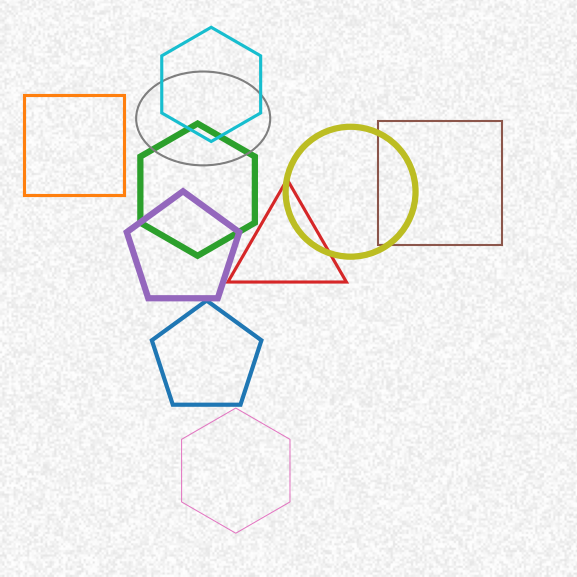[{"shape": "pentagon", "thickness": 2, "radius": 0.5, "center": [0.358, 0.379]}, {"shape": "square", "thickness": 1.5, "radius": 0.43, "center": [0.128, 0.748]}, {"shape": "hexagon", "thickness": 3, "radius": 0.57, "center": [0.342, 0.671]}, {"shape": "triangle", "thickness": 1.5, "radius": 0.59, "center": [0.497, 0.57]}, {"shape": "pentagon", "thickness": 3, "radius": 0.51, "center": [0.317, 0.566]}, {"shape": "square", "thickness": 1, "radius": 0.54, "center": [0.762, 0.682]}, {"shape": "hexagon", "thickness": 0.5, "radius": 0.54, "center": [0.408, 0.184]}, {"shape": "oval", "thickness": 1, "radius": 0.58, "center": [0.352, 0.794]}, {"shape": "circle", "thickness": 3, "radius": 0.56, "center": [0.607, 0.667]}, {"shape": "hexagon", "thickness": 1.5, "radius": 0.49, "center": [0.366, 0.853]}]